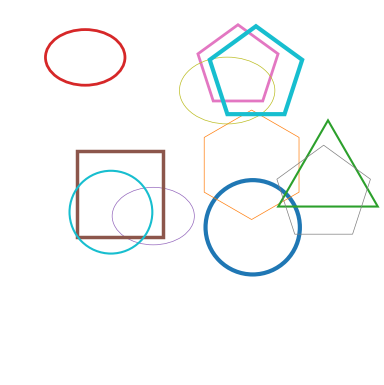[{"shape": "circle", "thickness": 3, "radius": 0.61, "center": [0.656, 0.41]}, {"shape": "hexagon", "thickness": 0.5, "radius": 0.71, "center": [0.654, 0.572]}, {"shape": "triangle", "thickness": 1.5, "radius": 0.75, "center": [0.852, 0.538]}, {"shape": "oval", "thickness": 2, "radius": 0.52, "center": [0.221, 0.851]}, {"shape": "oval", "thickness": 0.5, "radius": 0.53, "center": [0.398, 0.439]}, {"shape": "square", "thickness": 2.5, "radius": 0.56, "center": [0.312, 0.496]}, {"shape": "pentagon", "thickness": 2, "radius": 0.55, "center": [0.618, 0.826]}, {"shape": "pentagon", "thickness": 0.5, "radius": 0.64, "center": [0.841, 0.495]}, {"shape": "oval", "thickness": 0.5, "radius": 0.62, "center": [0.59, 0.765]}, {"shape": "circle", "thickness": 1.5, "radius": 0.54, "center": [0.288, 0.449]}, {"shape": "pentagon", "thickness": 3, "radius": 0.63, "center": [0.665, 0.806]}]